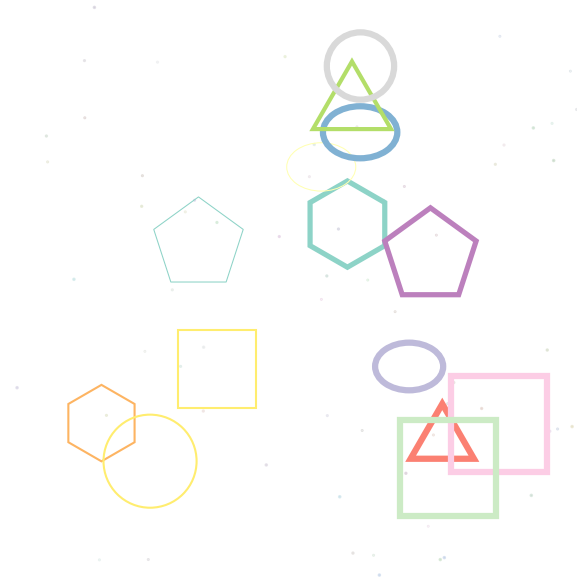[{"shape": "pentagon", "thickness": 0.5, "radius": 0.41, "center": [0.344, 0.577]}, {"shape": "hexagon", "thickness": 2.5, "radius": 0.37, "center": [0.602, 0.611]}, {"shape": "oval", "thickness": 0.5, "radius": 0.3, "center": [0.556, 0.71]}, {"shape": "oval", "thickness": 3, "radius": 0.29, "center": [0.708, 0.365]}, {"shape": "triangle", "thickness": 3, "radius": 0.32, "center": [0.766, 0.236]}, {"shape": "oval", "thickness": 3, "radius": 0.32, "center": [0.624, 0.77]}, {"shape": "hexagon", "thickness": 1, "radius": 0.33, "center": [0.176, 0.266]}, {"shape": "triangle", "thickness": 2, "radius": 0.39, "center": [0.609, 0.815]}, {"shape": "square", "thickness": 3, "radius": 0.42, "center": [0.863, 0.265]}, {"shape": "circle", "thickness": 3, "radius": 0.29, "center": [0.624, 0.885]}, {"shape": "pentagon", "thickness": 2.5, "radius": 0.42, "center": [0.745, 0.556]}, {"shape": "square", "thickness": 3, "radius": 0.41, "center": [0.776, 0.189]}, {"shape": "square", "thickness": 1, "radius": 0.34, "center": [0.376, 0.36]}, {"shape": "circle", "thickness": 1, "radius": 0.4, "center": [0.26, 0.201]}]